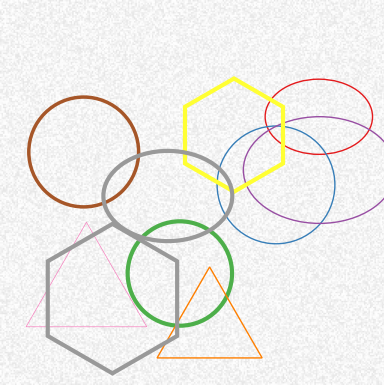[{"shape": "oval", "thickness": 1, "radius": 0.7, "center": [0.828, 0.697]}, {"shape": "circle", "thickness": 1, "radius": 0.76, "center": [0.717, 0.52]}, {"shape": "circle", "thickness": 3, "radius": 0.68, "center": [0.467, 0.29]}, {"shape": "oval", "thickness": 1, "radius": 0.99, "center": [0.83, 0.558]}, {"shape": "triangle", "thickness": 1, "radius": 0.79, "center": [0.544, 0.149]}, {"shape": "hexagon", "thickness": 3, "radius": 0.74, "center": [0.608, 0.649]}, {"shape": "circle", "thickness": 2.5, "radius": 0.71, "center": [0.217, 0.605]}, {"shape": "triangle", "thickness": 0.5, "radius": 0.91, "center": [0.225, 0.242]}, {"shape": "oval", "thickness": 3, "radius": 0.84, "center": [0.436, 0.491]}, {"shape": "hexagon", "thickness": 3, "radius": 0.97, "center": [0.292, 0.224]}]